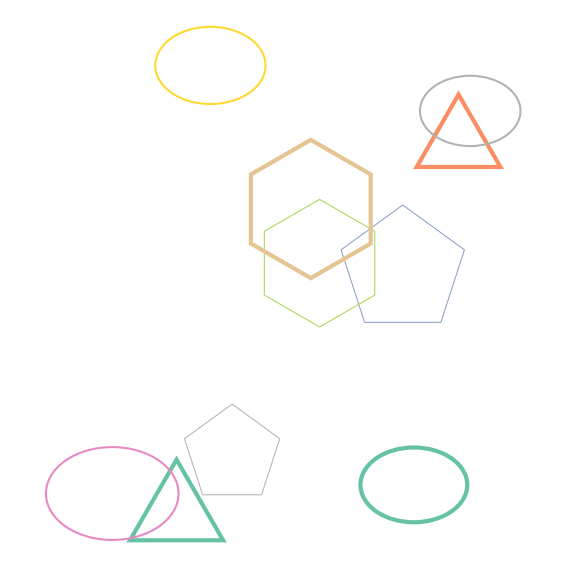[{"shape": "triangle", "thickness": 2, "radius": 0.47, "center": [0.306, 0.11]}, {"shape": "oval", "thickness": 2, "radius": 0.46, "center": [0.717, 0.16]}, {"shape": "triangle", "thickness": 2, "radius": 0.42, "center": [0.794, 0.752]}, {"shape": "pentagon", "thickness": 0.5, "radius": 0.56, "center": [0.697, 0.532]}, {"shape": "oval", "thickness": 1, "radius": 0.57, "center": [0.194, 0.145]}, {"shape": "hexagon", "thickness": 0.5, "radius": 0.55, "center": [0.553, 0.543]}, {"shape": "oval", "thickness": 1, "radius": 0.48, "center": [0.364, 0.886]}, {"shape": "hexagon", "thickness": 2, "radius": 0.6, "center": [0.538, 0.637]}, {"shape": "pentagon", "thickness": 0.5, "radius": 0.43, "center": [0.402, 0.213]}, {"shape": "oval", "thickness": 1, "radius": 0.44, "center": [0.814, 0.807]}]